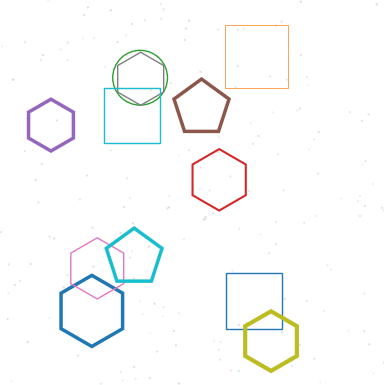[{"shape": "hexagon", "thickness": 2.5, "radius": 0.46, "center": [0.239, 0.192]}, {"shape": "square", "thickness": 1, "radius": 0.36, "center": [0.66, 0.217]}, {"shape": "square", "thickness": 0.5, "radius": 0.41, "center": [0.666, 0.852]}, {"shape": "circle", "thickness": 1, "radius": 0.36, "center": [0.364, 0.798]}, {"shape": "hexagon", "thickness": 1.5, "radius": 0.4, "center": [0.569, 0.533]}, {"shape": "hexagon", "thickness": 2.5, "radius": 0.34, "center": [0.132, 0.675]}, {"shape": "pentagon", "thickness": 2.5, "radius": 0.38, "center": [0.523, 0.72]}, {"shape": "hexagon", "thickness": 1, "radius": 0.4, "center": [0.253, 0.303]}, {"shape": "hexagon", "thickness": 1, "radius": 0.34, "center": [0.365, 0.795]}, {"shape": "hexagon", "thickness": 3, "radius": 0.39, "center": [0.704, 0.114]}, {"shape": "pentagon", "thickness": 2.5, "radius": 0.38, "center": [0.348, 0.331]}, {"shape": "square", "thickness": 1, "radius": 0.36, "center": [0.343, 0.7]}]